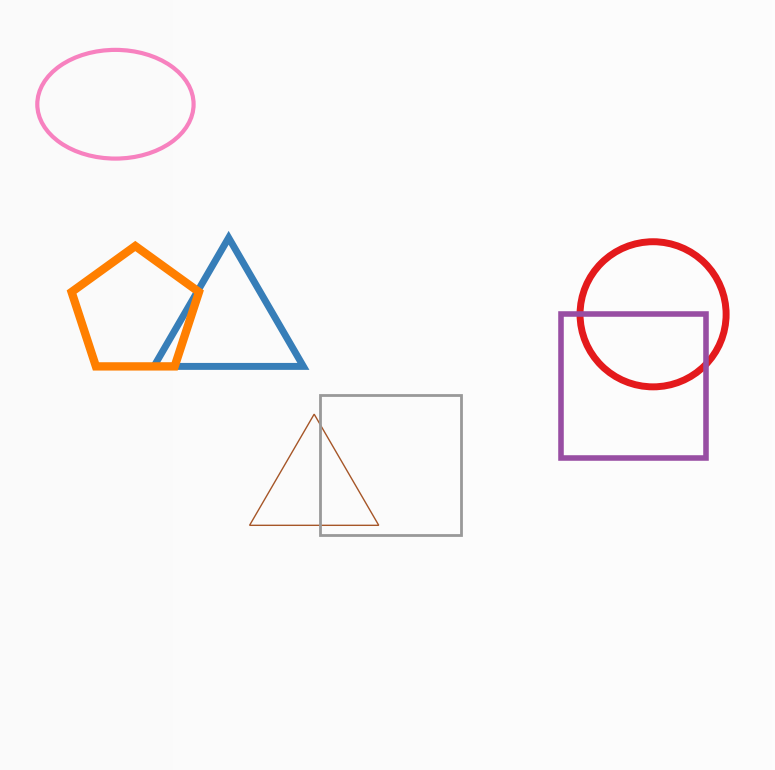[{"shape": "circle", "thickness": 2.5, "radius": 0.47, "center": [0.843, 0.592]}, {"shape": "triangle", "thickness": 2.5, "radius": 0.56, "center": [0.295, 0.58]}, {"shape": "square", "thickness": 2, "radius": 0.47, "center": [0.817, 0.498]}, {"shape": "pentagon", "thickness": 3, "radius": 0.43, "center": [0.175, 0.594]}, {"shape": "triangle", "thickness": 0.5, "radius": 0.48, "center": [0.405, 0.366]}, {"shape": "oval", "thickness": 1.5, "radius": 0.5, "center": [0.149, 0.865]}, {"shape": "square", "thickness": 1, "radius": 0.45, "center": [0.503, 0.396]}]